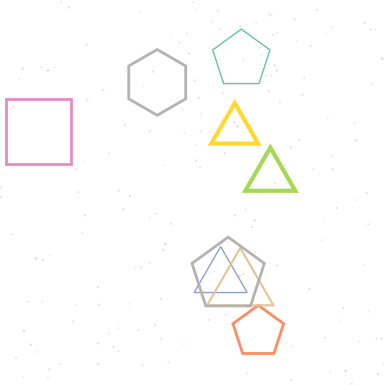[{"shape": "pentagon", "thickness": 1, "radius": 0.39, "center": [0.627, 0.846]}, {"shape": "pentagon", "thickness": 2, "radius": 0.35, "center": [0.671, 0.138]}, {"shape": "triangle", "thickness": 1, "radius": 0.4, "center": [0.573, 0.28]}, {"shape": "square", "thickness": 2, "radius": 0.42, "center": [0.101, 0.658]}, {"shape": "triangle", "thickness": 3, "radius": 0.37, "center": [0.702, 0.542]}, {"shape": "triangle", "thickness": 3, "radius": 0.35, "center": [0.61, 0.662]}, {"shape": "triangle", "thickness": 1.5, "radius": 0.5, "center": [0.624, 0.257]}, {"shape": "hexagon", "thickness": 2, "radius": 0.43, "center": [0.408, 0.786]}, {"shape": "pentagon", "thickness": 2, "radius": 0.49, "center": [0.593, 0.285]}]